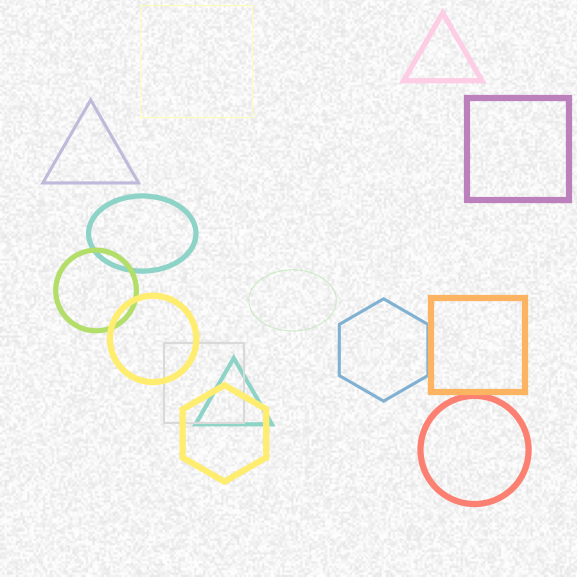[{"shape": "oval", "thickness": 2.5, "radius": 0.46, "center": [0.246, 0.595]}, {"shape": "triangle", "thickness": 2, "radius": 0.38, "center": [0.405, 0.303]}, {"shape": "square", "thickness": 0.5, "radius": 0.49, "center": [0.339, 0.893]}, {"shape": "triangle", "thickness": 1.5, "radius": 0.48, "center": [0.157, 0.73]}, {"shape": "circle", "thickness": 3, "radius": 0.47, "center": [0.822, 0.22]}, {"shape": "hexagon", "thickness": 1.5, "radius": 0.44, "center": [0.664, 0.393]}, {"shape": "square", "thickness": 3, "radius": 0.41, "center": [0.828, 0.402]}, {"shape": "circle", "thickness": 2.5, "radius": 0.35, "center": [0.166, 0.496]}, {"shape": "triangle", "thickness": 2.5, "radius": 0.39, "center": [0.767, 0.898]}, {"shape": "square", "thickness": 1, "radius": 0.35, "center": [0.353, 0.336]}, {"shape": "square", "thickness": 3, "radius": 0.44, "center": [0.897, 0.741]}, {"shape": "oval", "thickness": 0.5, "radius": 0.38, "center": [0.507, 0.479]}, {"shape": "hexagon", "thickness": 3, "radius": 0.42, "center": [0.389, 0.249]}, {"shape": "circle", "thickness": 3, "radius": 0.37, "center": [0.265, 0.412]}]